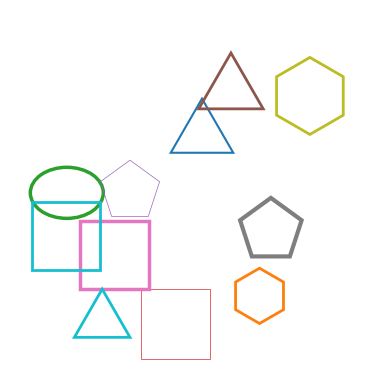[{"shape": "triangle", "thickness": 1.5, "radius": 0.47, "center": [0.525, 0.65]}, {"shape": "hexagon", "thickness": 2, "radius": 0.36, "center": [0.674, 0.232]}, {"shape": "oval", "thickness": 2.5, "radius": 0.47, "center": [0.174, 0.499]}, {"shape": "square", "thickness": 0.5, "radius": 0.45, "center": [0.456, 0.158]}, {"shape": "pentagon", "thickness": 0.5, "radius": 0.4, "center": [0.338, 0.503]}, {"shape": "triangle", "thickness": 2, "radius": 0.48, "center": [0.6, 0.766]}, {"shape": "square", "thickness": 2.5, "radius": 0.44, "center": [0.297, 0.338]}, {"shape": "pentagon", "thickness": 3, "radius": 0.42, "center": [0.704, 0.402]}, {"shape": "hexagon", "thickness": 2, "radius": 0.5, "center": [0.805, 0.751]}, {"shape": "triangle", "thickness": 2, "radius": 0.42, "center": [0.265, 0.166]}, {"shape": "square", "thickness": 2, "radius": 0.44, "center": [0.171, 0.386]}]